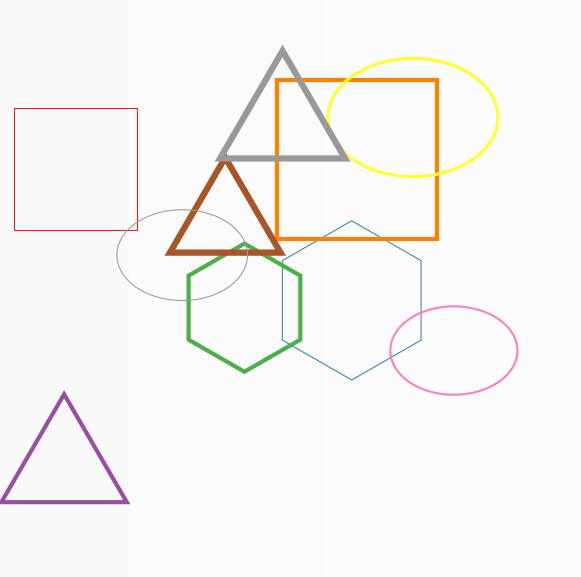[{"shape": "square", "thickness": 0.5, "radius": 0.53, "center": [0.13, 0.707]}, {"shape": "hexagon", "thickness": 0.5, "radius": 0.69, "center": [0.605, 0.479]}, {"shape": "hexagon", "thickness": 2, "radius": 0.55, "center": [0.421, 0.466]}, {"shape": "triangle", "thickness": 2, "radius": 0.62, "center": [0.11, 0.192]}, {"shape": "square", "thickness": 2, "radius": 0.69, "center": [0.614, 0.723]}, {"shape": "oval", "thickness": 1.5, "radius": 0.73, "center": [0.711, 0.796]}, {"shape": "triangle", "thickness": 3, "radius": 0.55, "center": [0.388, 0.617]}, {"shape": "oval", "thickness": 1, "radius": 0.55, "center": [0.781, 0.392]}, {"shape": "oval", "thickness": 0.5, "radius": 0.56, "center": [0.313, 0.557]}, {"shape": "triangle", "thickness": 3, "radius": 0.62, "center": [0.486, 0.787]}]